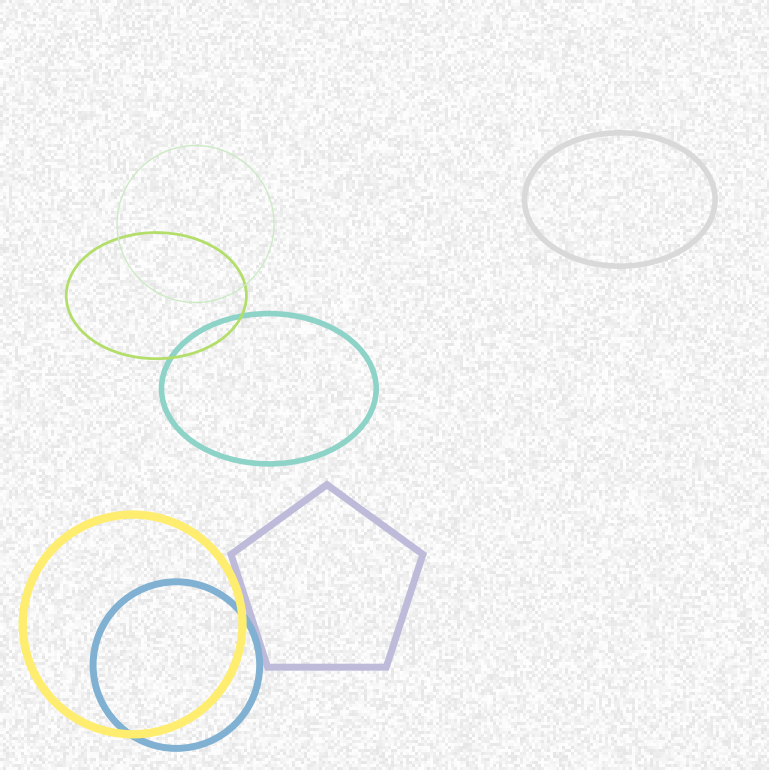[{"shape": "oval", "thickness": 2, "radius": 0.7, "center": [0.349, 0.495]}, {"shape": "pentagon", "thickness": 2.5, "radius": 0.66, "center": [0.425, 0.24]}, {"shape": "circle", "thickness": 2.5, "radius": 0.54, "center": [0.229, 0.136]}, {"shape": "oval", "thickness": 1, "radius": 0.59, "center": [0.203, 0.616]}, {"shape": "oval", "thickness": 2, "radius": 0.62, "center": [0.805, 0.741]}, {"shape": "circle", "thickness": 0.5, "radius": 0.51, "center": [0.254, 0.709]}, {"shape": "circle", "thickness": 3, "radius": 0.71, "center": [0.172, 0.189]}]